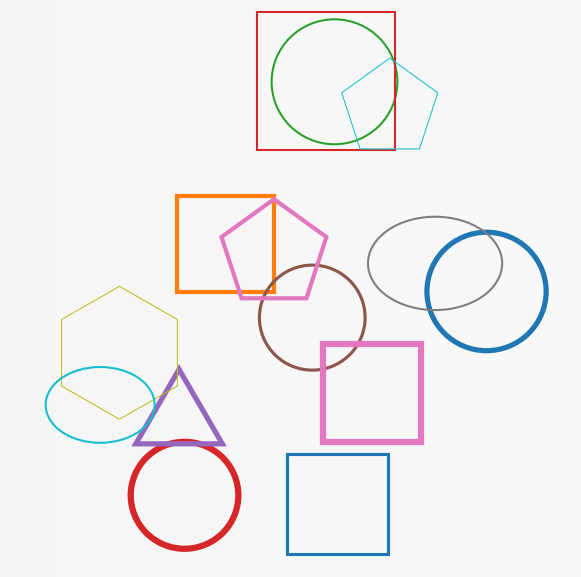[{"shape": "circle", "thickness": 2.5, "radius": 0.51, "center": [0.837, 0.494]}, {"shape": "square", "thickness": 1.5, "radius": 0.43, "center": [0.581, 0.127]}, {"shape": "square", "thickness": 2, "radius": 0.41, "center": [0.388, 0.576]}, {"shape": "circle", "thickness": 1, "radius": 0.54, "center": [0.575, 0.857]}, {"shape": "square", "thickness": 1, "radius": 0.59, "center": [0.561, 0.859]}, {"shape": "circle", "thickness": 3, "radius": 0.46, "center": [0.317, 0.141]}, {"shape": "triangle", "thickness": 2.5, "radius": 0.43, "center": [0.308, 0.274]}, {"shape": "circle", "thickness": 1.5, "radius": 0.45, "center": [0.537, 0.449]}, {"shape": "pentagon", "thickness": 2, "radius": 0.47, "center": [0.471, 0.559]}, {"shape": "square", "thickness": 3, "radius": 0.42, "center": [0.64, 0.318]}, {"shape": "oval", "thickness": 1, "radius": 0.58, "center": [0.749, 0.543]}, {"shape": "hexagon", "thickness": 0.5, "radius": 0.58, "center": [0.206, 0.388]}, {"shape": "pentagon", "thickness": 0.5, "radius": 0.43, "center": [0.671, 0.812]}, {"shape": "oval", "thickness": 1, "radius": 0.47, "center": [0.172, 0.298]}]